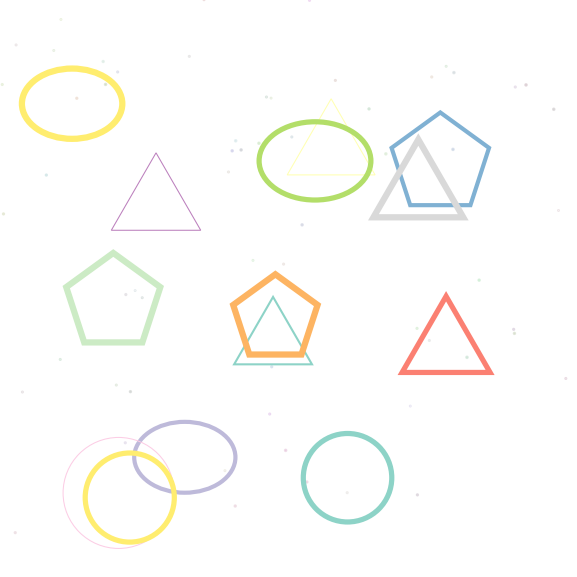[{"shape": "circle", "thickness": 2.5, "radius": 0.38, "center": [0.602, 0.172]}, {"shape": "triangle", "thickness": 1, "radius": 0.39, "center": [0.473, 0.407]}, {"shape": "triangle", "thickness": 0.5, "radius": 0.44, "center": [0.573, 0.74]}, {"shape": "oval", "thickness": 2, "radius": 0.44, "center": [0.32, 0.207]}, {"shape": "triangle", "thickness": 2.5, "radius": 0.44, "center": [0.772, 0.398]}, {"shape": "pentagon", "thickness": 2, "radius": 0.44, "center": [0.762, 0.716]}, {"shape": "pentagon", "thickness": 3, "radius": 0.38, "center": [0.477, 0.447]}, {"shape": "oval", "thickness": 2.5, "radius": 0.48, "center": [0.545, 0.721]}, {"shape": "circle", "thickness": 0.5, "radius": 0.48, "center": [0.205, 0.146]}, {"shape": "triangle", "thickness": 3, "radius": 0.45, "center": [0.724, 0.668]}, {"shape": "triangle", "thickness": 0.5, "radius": 0.45, "center": [0.27, 0.645]}, {"shape": "pentagon", "thickness": 3, "radius": 0.43, "center": [0.196, 0.475]}, {"shape": "oval", "thickness": 3, "radius": 0.43, "center": [0.125, 0.82]}, {"shape": "circle", "thickness": 2.5, "radius": 0.39, "center": [0.225, 0.138]}]